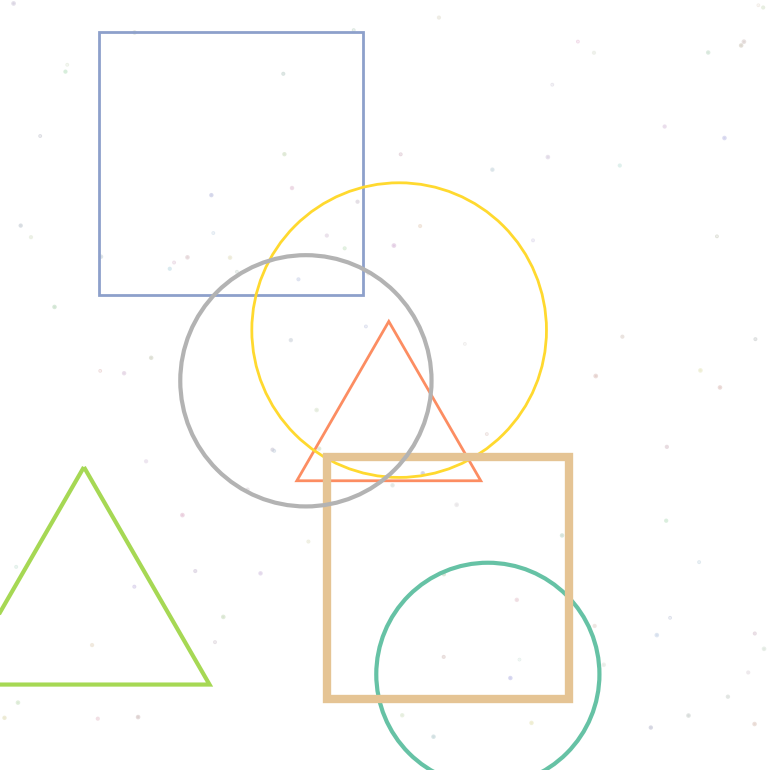[{"shape": "circle", "thickness": 1.5, "radius": 0.72, "center": [0.634, 0.124]}, {"shape": "triangle", "thickness": 1, "radius": 0.69, "center": [0.505, 0.445]}, {"shape": "square", "thickness": 1, "radius": 0.86, "center": [0.3, 0.788]}, {"shape": "triangle", "thickness": 1.5, "radius": 0.94, "center": [0.109, 0.205]}, {"shape": "circle", "thickness": 1, "radius": 0.96, "center": [0.518, 0.571]}, {"shape": "square", "thickness": 3, "radius": 0.79, "center": [0.581, 0.25]}, {"shape": "circle", "thickness": 1.5, "radius": 0.82, "center": [0.397, 0.505]}]